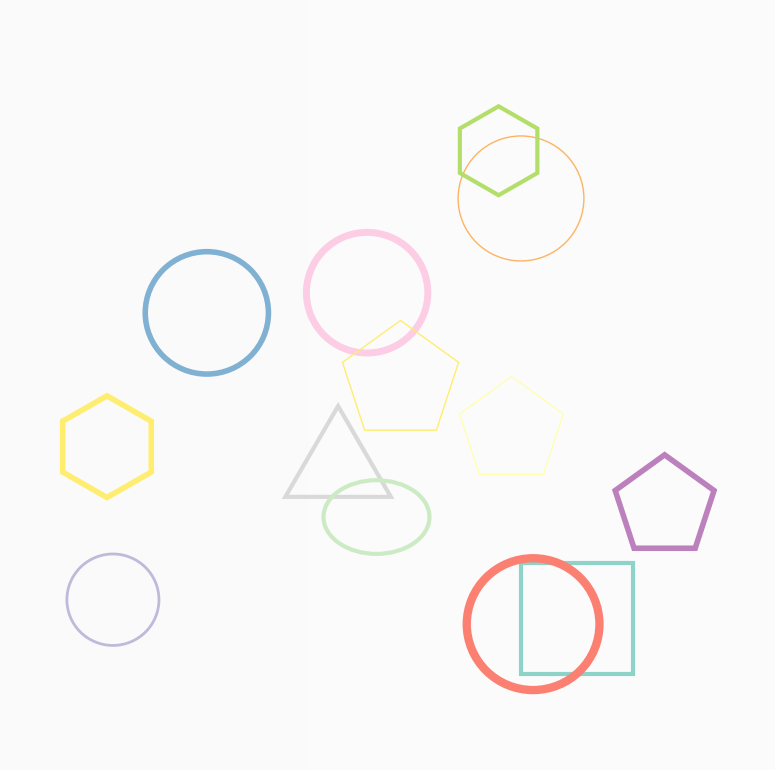[{"shape": "square", "thickness": 1.5, "radius": 0.36, "center": [0.744, 0.197]}, {"shape": "pentagon", "thickness": 0.5, "radius": 0.35, "center": [0.66, 0.441]}, {"shape": "circle", "thickness": 1, "radius": 0.3, "center": [0.146, 0.221]}, {"shape": "circle", "thickness": 3, "radius": 0.43, "center": [0.688, 0.189]}, {"shape": "circle", "thickness": 2, "radius": 0.4, "center": [0.267, 0.594]}, {"shape": "circle", "thickness": 0.5, "radius": 0.41, "center": [0.672, 0.742]}, {"shape": "hexagon", "thickness": 1.5, "radius": 0.29, "center": [0.643, 0.804]}, {"shape": "circle", "thickness": 2.5, "radius": 0.39, "center": [0.474, 0.62]}, {"shape": "triangle", "thickness": 1.5, "radius": 0.39, "center": [0.436, 0.394]}, {"shape": "pentagon", "thickness": 2, "radius": 0.34, "center": [0.858, 0.342]}, {"shape": "oval", "thickness": 1.5, "radius": 0.34, "center": [0.486, 0.329]}, {"shape": "pentagon", "thickness": 0.5, "radius": 0.39, "center": [0.517, 0.505]}, {"shape": "hexagon", "thickness": 2, "radius": 0.33, "center": [0.138, 0.42]}]